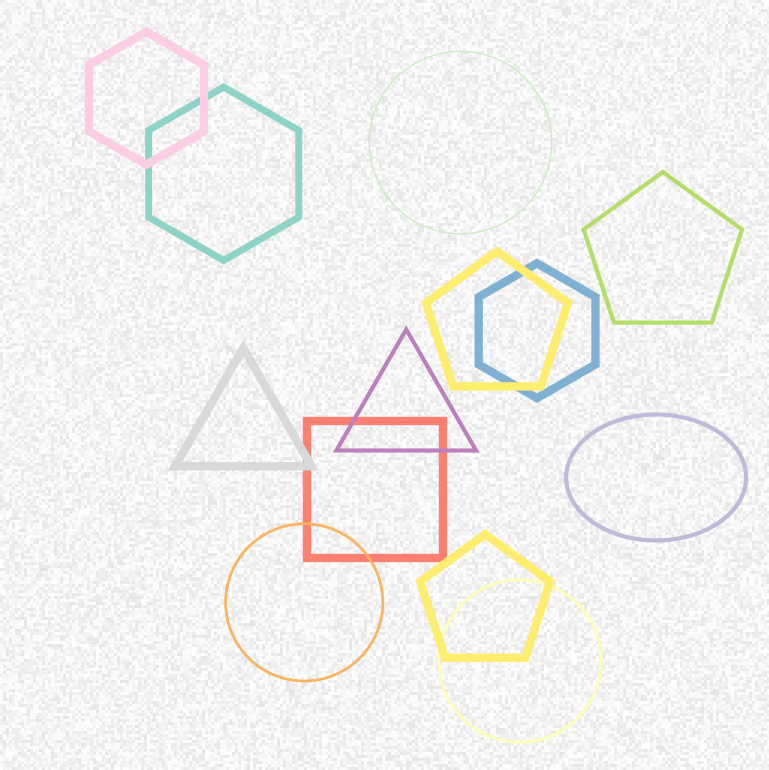[{"shape": "hexagon", "thickness": 2.5, "radius": 0.56, "center": [0.29, 0.774]}, {"shape": "circle", "thickness": 1, "radius": 0.53, "center": [0.675, 0.142]}, {"shape": "oval", "thickness": 1.5, "radius": 0.58, "center": [0.852, 0.38]}, {"shape": "square", "thickness": 3, "radius": 0.44, "center": [0.487, 0.365]}, {"shape": "hexagon", "thickness": 3, "radius": 0.44, "center": [0.697, 0.57]}, {"shape": "circle", "thickness": 1, "radius": 0.51, "center": [0.395, 0.218]}, {"shape": "pentagon", "thickness": 1.5, "radius": 0.54, "center": [0.861, 0.669]}, {"shape": "hexagon", "thickness": 3, "radius": 0.43, "center": [0.19, 0.873]}, {"shape": "triangle", "thickness": 3, "radius": 0.51, "center": [0.316, 0.446]}, {"shape": "triangle", "thickness": 1.5, "radius": 0.52, "center": [0.528, 0.467]}, {"shape": "circle", "thickness": 0.5, "radius": 0.59, "center": [0.598, 0.815]}, {"shape": "pentagon", "thickness": 3, "radius": 0.44, "center": [0.63, 0.217]}, {"shape": "pentagon", "thickness": 3, "radius": 0.49, "center": [0.645, 0.577]}]